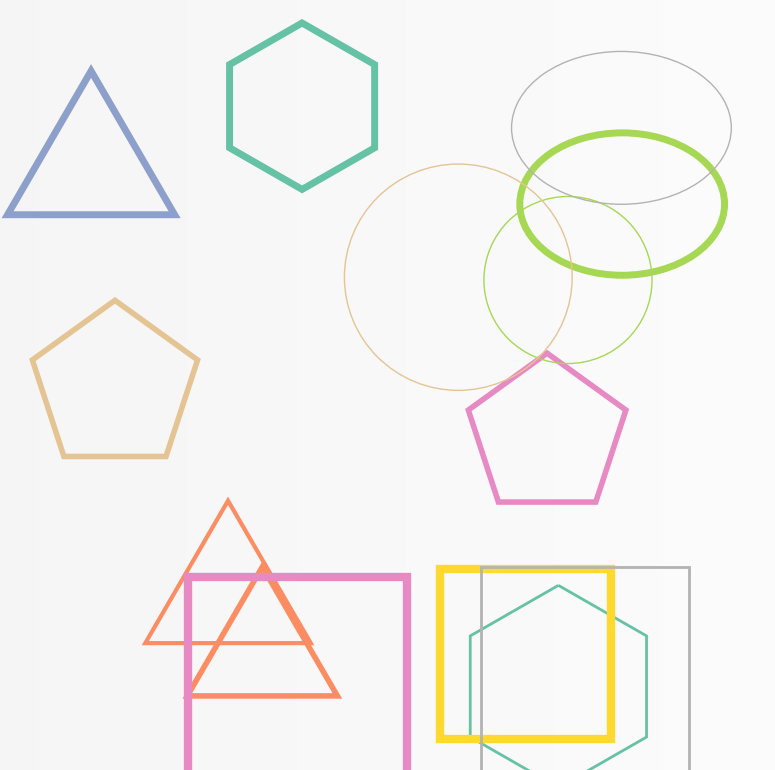[{"shape": "hexagon", "thickness": 1, "radius": 0.66, "center": [0.721, 0.108]}, {"shape": "hexagon", "thickness": 2.5, "radius": 0.54, "center": [0.39, 0.862]}, {"shape": "triangle", "thickness": 1.5, "radius": 0.62, "center": [0.294, 0.226]}, {"shape": "triangle", "thickness": 2, "radius": 0.56, "center": [0.339, 0.152]}, {"shape": "triangle", "thickness": 2.5, "radius": 0.62, "center": [0.118, 0.783]}, {"shape": "square", "thickness": 3, "radius": 0.71, "center": [0.384, 0.109]}, {"shape": "pentagon", "thickness": 2, "radius": 0.53, "center": [0.706, 0.434]}, {"shape": "circle", "thickness": 0.5, "radius": 0.54, "center": [0.733, 0.636]}, {"shape": "oval", "thickness": 2.5, "radius": 0.66, "center": [0.803, 0.735]}, {"shape": "square", "thickness": 3, "radius": 0.55, "center": [0.678, 0.151]}, {"shape": "pentagon", "thickness": 2, "radius": 0.56, "center": [0.148, 0.498]}, {"shape": "circle", "thickness": 0.5, "radius": 0.73, "center": [0.591, 0.64]}, {"shape": "oval", "thickness": 0.5, "radius": 0.71, "center": [0.802, 0.834]}, {"shape": "square", "thickness": 1, "radius": 0.67, "center": [0.755, 0.13]}]